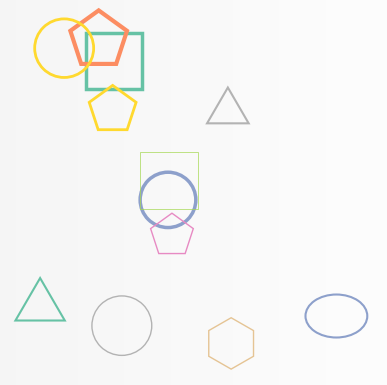[{"shape": "triangle", "thickness": 1.5, "radius": 0.37, "center": [0.104, 0.204]}, {"shape": "square", "thickness": 2.5, "radius": 0.36, "center": [0.294, 0.842]}, {"shape": "pentagon", "thickness": 3, "radius": 0.38, "center": [0.255, 0.896]}, {"shape": "oval", "thickness": 1.5, "radius": 0.4, "center": [0.868, 0.179]}, {"shape": "circle", "thickness": 2.5, "radius": 0.36, "center": [0.434, 0.481]}, {"shape": "pentagon", "thickness": 1, "radius": 0.29, "center": [0.444, 0.388]}, {"shape": "square", "thickness": 0.5, "radius": 0.37, "center": [0.437, 0.532]}, {"shape": "pentagon", "thickness": 2, "radius": 0.32, "center": [0.291, 0.715]}, {"shape": "circle", "thickness": 2, "radius": 0.38, "center": [0.166, 0.875]}, {"shape": "hexagon", "thickness": 1, "radius": 0.33, "center": [0.596, 0.108]}, {"shape": "circle", "thickness": 1, "radius": 0.39, "center": [0.314, 0.154]}, {"shape": "triangle", "thickness": 1.5, "radius": 0.31, "center": [0.588, 0.711]}]